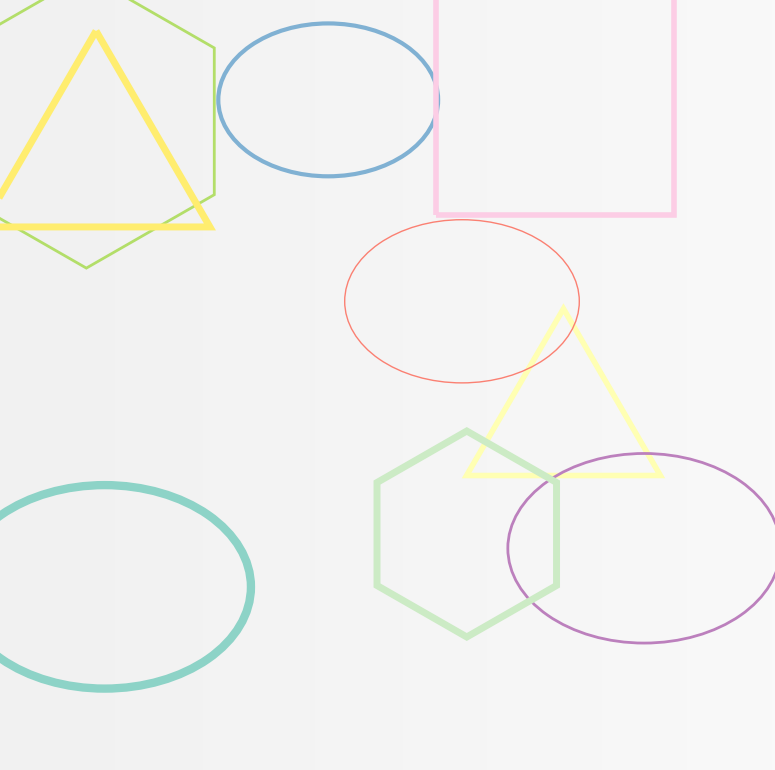[{"shape": "oval", "thickness": 3, "radius": 0.94, "center": [0.135, 0.238]}, {"shape": "triangle", "thickness": 2, "radius": 0.72, "center": [0.727, 0.455]}, {"shape": "oval", "thickness": 0.5, "radius": 0.76, "center": [0.596, 0.609]}, {"shape": "oval", "thickness": 1.5, "radius": 0.71, "center": [0.424, 0.87]}, {"shape": "hexagon", "thickness": 1, "radius": 0.95, "center": [0.111, 0.842]}, {"shape": "square", "thickness": 2, "radius": 0.77, "center": [0.716, 0.874]}, {"shape": "oval", "thickness": 1, "radius": 0.88, "center": [0.831, 0.288]}, {"shape": "hexagon", "thickness": 2.5, "radius": 0.67, "center": [0.602, 0.306]}, {"shape": "triangle", "thickness": 2.5, "radius": 0.85, "center": [0.124, 0.79]}]